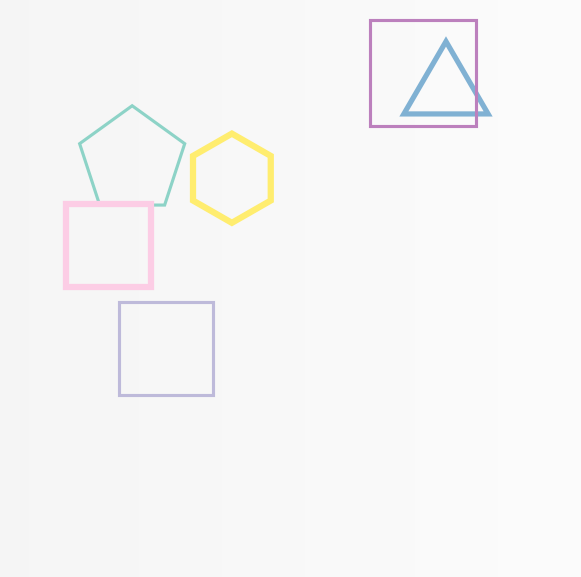[{"shape": "pentagon", "thickness": 1.5, "radius": 0.48, "center": [0.227, 0.721]}, {"shape": "square", "thickness": 1.5, "radius": 0.4, "center": [0.286, 0.396]}, {"shape": "triangle", "thickness": 2.5, "radius": 0.42, "center": [0.767, 0.844]}, {"shape": "square", "thickness": 3, "radius": 0.36, "center": [0.187, 0.574]}, {"shape": "square", "thickness": 1.5, "radius": 0.46, "center": [0.728, 0.872]}, {"shape": "hexagon", "thickness": 3, "radius": 0.39, "center": [0.399, 0.691]}]